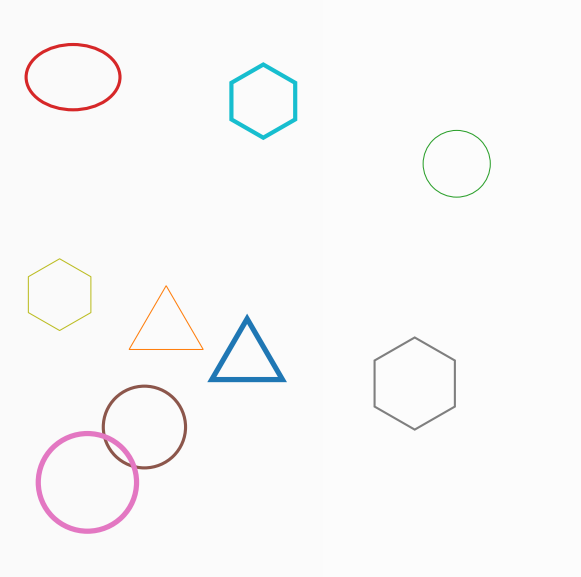[{"shape": "triangle", "thickness": 2.5, "radius": 0.35, "center": [0.425, 0.377]}, {"shape": "triangle", "thickness": 0.5, "radius": 0.37, "center": [0.286, 0.431]}, {"shape": "circle", "thickness": 0.5, "radius": 0.29, "center": [0.786, 0.716]}, {"shape": "oval", "thickness": 1.5, "radius": 0.4, "center": [0.126, 0.866]}, {"shape": "circle", "thickness": 1.5, "radius": 0.35, "center": [0.248, 0.26]}, {"shape": "circle", "thickness": 2.5, "radius": 0.42, "center": [0.15, 0.164]}, {"shape": "hexagon", "thickness": 1, "radius": 0.4, "center": [0.714, 0.335]}, {"shape": "hexagon", "thickness": 0.5, "radius": 0.31, "center": [0.103, 0.489]}, {"shape": "hexagon", "thickness": 2, "radius": 0.32, "center": [0.453, 0.824]}]